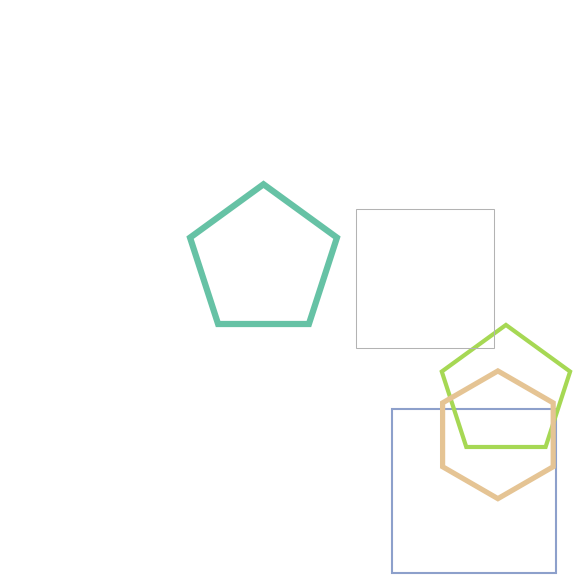[{"shape": "pentagon", "thickness": 3, "radius": 0.67, "center": [0.456, 0.546]}, {"shape": "square", "thickness": 1, "radius": 0.71, "center": [0.821, 0.149]}, {"shape": "pentagon", "thickness": 2, "radius": 0.58, "center": [0.876, 0.32]}, {"shape": "hexagon", "thickness": 2.5, "radius": 0.55, "center": [0.862, 0.246]}, {"shape": "square", "thickness": 0.5, "radius": 0.6, "center": [0.736, 0.517]}]